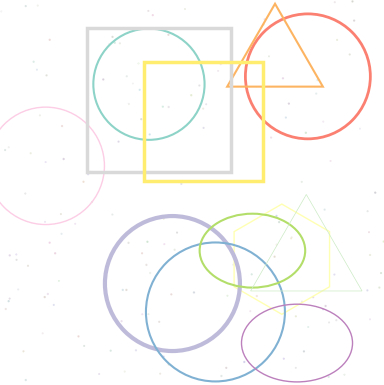[{"shape": "circle", "thickness": 1.5, "radius": 0.72, "center": [0.387, 0.781]}, {"shape": "hexagon", "thickness": 1, "radius": 0.72, "center": [0.732, 0.327]}, {"shape": "circle", "thickness": 3, "radius": 0.88, "center": [0.448, 0.264]}, {"shape": "circle", "thickness": 2, "radius": 0.81, "center": [0.8, 0.802]}, {"shape": "circle", "thickness": 1.5, "radius": 0.9, "center": [0.56, 0.19]}, {"shape": "triangle", "thickness": 1.5, "radius": 0.72, "center": [0.714, 0.847]}, {"shape": "oval", "thickness": 1.5, "radius": 0.69, "center": [0.656, 0.349]}, {"shape": "circle", "thickness": 1, "radius": 0.76, "center": [0.119, 0.569]}, {"shape": "square", "thickness": 2.5, "radius": 0.94, "center": [0.412, 0.741]}, {"shape": "oval", "thickness": 1, "radius": 0.72, "center": [0.771, 0.109]}, {"shape": "triangle", "thickness": 0.5, "radius": 0.84, "center": [0.796, 0.328]}, {"shape": "square", "thickness": 2.5, "radius": 0.77, "center": [0.529, 0.684]}]